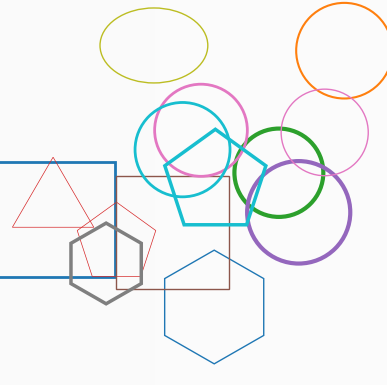[{"shape": "square", "thickness": 2, "radius": 0.75, "center": [0.147, 0.43]}, {"shape": "hexagon", "thickness": 1, "radius": 0.74, "center": [0.553, 0.203]}, {"shape": "circle", "thickness": 1.5, "radius": 0.62, "center": [0.889, 0.868]}, {"shape": "circle", "thickness": 3, "radius": 0.57, "center": [0.72, 0.551]}, {"shape": "pentagon", "thickness": 0.5, "radius": 0.53, "center": [0.301, 0.368]}, {"shape": "triangle", "thickness": 0.5, "radius": 0.61, "center": [0.137, 0.47]}, {"shape": "circle", "thickness": 3, "radius": 0.67, "center": [0.771, 0.449]}, {"shape": "square", "thickness": 1, "radius": 0.73, "center": [0.446, 0.396]}, {"shape": "circle", "thickness": 1, "radius": 0.56, "center": [0.838, 0.656]}, {"shape": "circle", "thickness": 2, "radius": 0.6, "center": [0.519, 0.662]}, {"shape": "hexagon", "thickness": 2.5, "radius": 0.52, "center": [0.274, 0.316]}, {"shape": "oval", "thickness": 1, "radius": 0.7, "center": [0.397, 0.882]}, {"shape": "circle", "thickness": 2, "radius": 0.61, "center": [0.471, 0.611]}, {"shape": "pentagon", "thickness": 2.5, "radius": 0.69, "center": [0.556, 0.527]}]